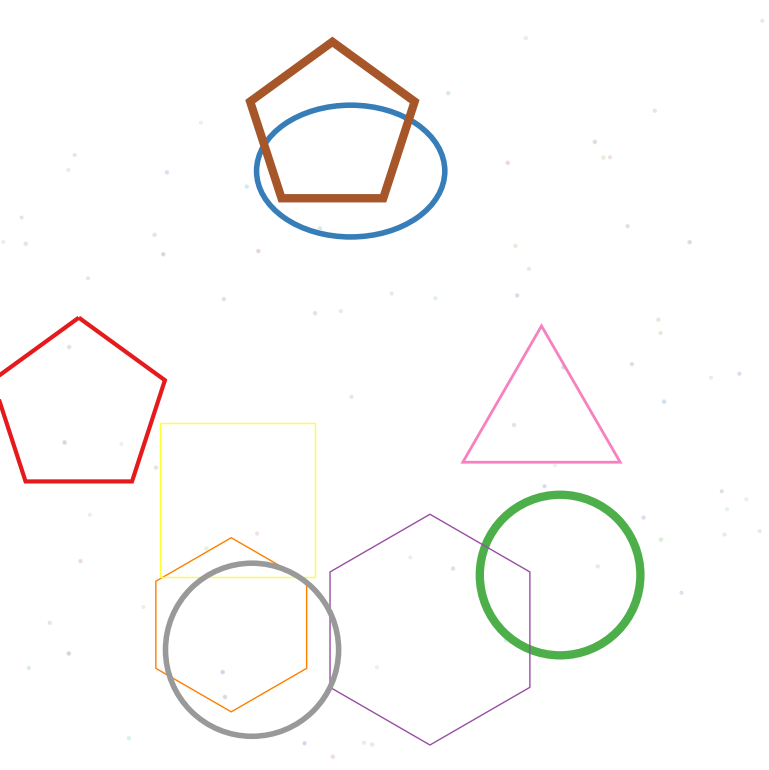[{"shape": "pentagon", "thickness": 1.5, "radius": 0.59, "center": [0.102, 0.47]}, {"shape": "oval", "thickness": 2, "radius": 0.61, "center": [0.455, 0.778]}, {"shape": "circle", "thickness": 3, "radius": 0.52, "center": [0.727, 0.253]}, {"shape": "hexagon", "thickness": 0.5, "radius": 0.75, "center": [0.558, 0.182]}, {"shape": "hexagon", "thickness": 0.5, "radius": 0.57, "center": [0.3, 0.189]}, {"shape": "square", "thickness": 0.5, "radius": 0.5, "center": [0.308, 0.351]}, {"shape": "pentagon", "thickness": 3, "radius": 0.56, "center": [0.432, 0.833]}, {"shape": "triangle", "thickness": 1, "radius": 0.59, "center": [0.703, 0.459]}, {"shape": "circle", "thickness": 2, "radius": 0.56, "center": [0.327, 0.156]}]